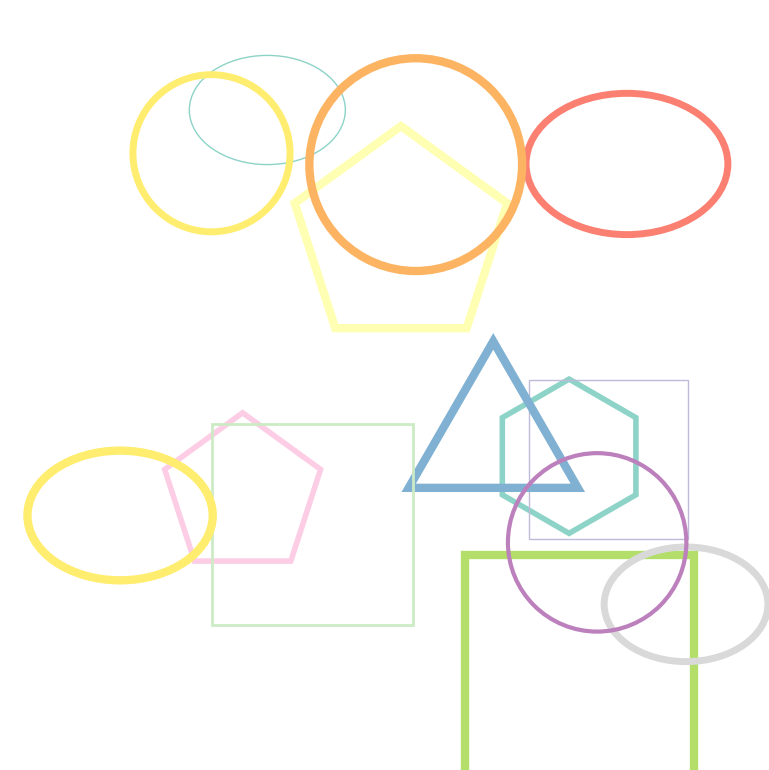[{"shape": "oval", "thickness": 0.5, "radius": 0.51, "center": [0.347, 0.857]}, {"shape": "hexagon", "thickness": 2, "radius": 0.5, "center": [0.739, 0.407]}, {"shape": "pentagon", "thickness": 3, "radius": 0.73, "center": [0.521, 0.691]}, {"shape": "square", "thickness": 0.5, "radius": 0.52, "center": [0.79, 0.404]}, {"shape": "oval", "thickness": 2.5, "radius": 0.66, "center": [0.814, 0.787]}, {"shape": "triangle", "thickness": 3, "radius": 0.63, "center": [0.641, 0.43]}, {"shape": "circle", "thickness": 3, "radius": 0.69, "center": [0.54, 0.786]}, {"shape": "square", "thickness": 3, "radius": 0.74, "center": [0.752, 0.131]}, {"shape": "pentagon", "thickness": 2, "radius": 0.53, "center": [0.315, 0.357]}, {"shape": "oval", "thickness": 2.5, "radius": 0.53, "center": [0.891, 0.215]}, {"shape": "circle", "thickness": 1.5, "radius": 0.58, "center": [0.776, 0.296]}, {"shape": "square", "thickness": 1, "radius": 0.65, "center": [0.406, 0.319]}, {"shape": "circle", "thickness": 2.5, "radius": 0.51, "center": [0.275, 0.801]}, {"shape": "oval", "thickness": 3, "radius": 0.6, "center": [0.156, 0.331]}]